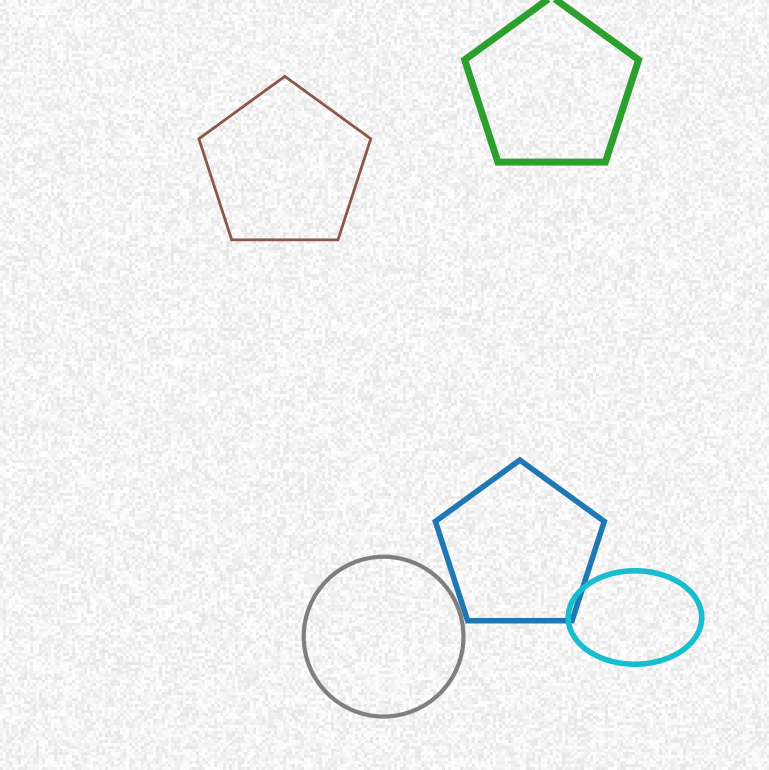[{"shape": "pentagon", "thickness": 2, "radius": 0.58, "center": [0.675, 0.287]}, {"shape": "pentagon", "thickness": 2.5, "radius": 0.59, "center": [0.716, 0.886]}, {"shape": "pentagon", "thickness": 1, "radius": 0.59, "center": [0.37, 0.783]}, {"shape": "circle", "thickness": 1.5, "radius": 0.52, "center": [0.498, 0.173]}, {"shape": "oval", "thickness": 2, "radius": 0.43, "center": [0.825, 0.198]}]